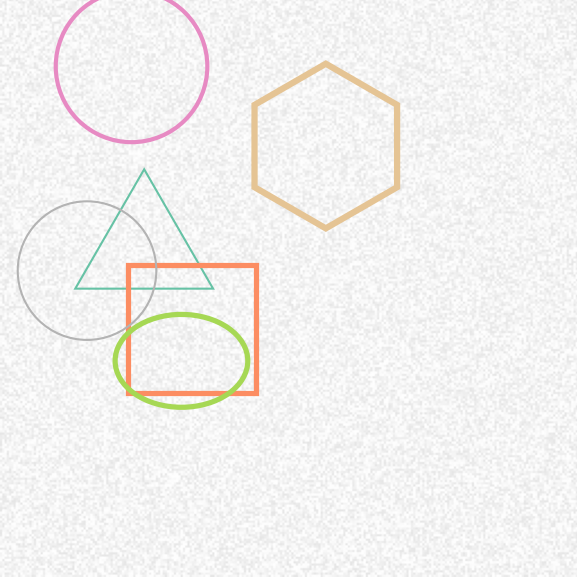[{"shape": "triangle", "thickness": 1, "radius": 0.69, "center": [0.25, 0.568]}, {"shape": "square", "thickness": 2.5, "radius": 0.55, "center": [0.332, 0.429]}, {"shape": "circle", "thickness": 2, "radius": 0.66, "center": [0.228, 0.884]}, {"shape": "oval", "thickness": 2.5, "radius": 0.57, "center": [0.314, 0.374]}, {"shape": "hexagon", "thickness": 3, "radius": 0.71, "center": [0.564, 0.746]}, {"shape": "circle", "thickness": 1, "radius": 0.6, "center": [0.151, 0.531]}]